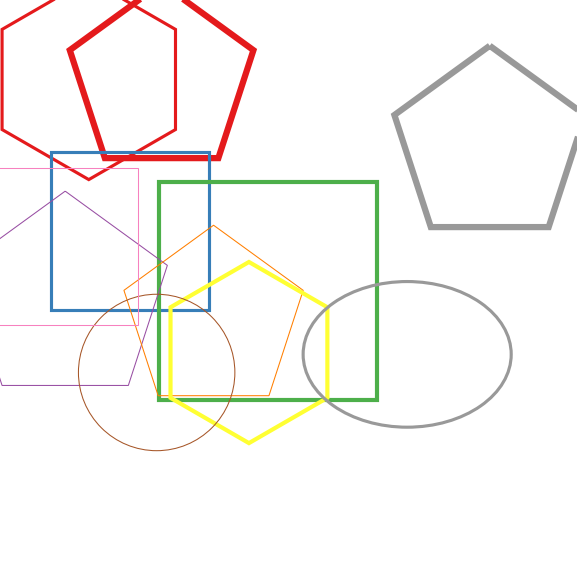[{"shape": "hexagon", "thickness": 1.5, "radius": 0.87, "center": [0.154, 0.862]}, {"shape": "pentagon", "thickness": 3, "radius": 0.84, "center": [0.28, 0.861]}, {"shape": "square", "thickness": 1.5, "radius": 0.68, "center": [0.225, 0.599]}, {"shape": "square", "thickness": 2, "radius": 0.95, "center": [0.464, 0.495]}, {"shape": "pentagon", "thickness": 0.5, "radius": 0.93, "center": [0.113, 0.482]}, {"shape": "pentagon", "thickness": 0.5, "radius": 0.82, "center": [0.37, 0.446]}, {"shape": "hexagon", "thickness": 2, "radius": 0.78, "center": [0.431, 0.389]}, {"shape": "circle", "thickness": 0.5, "radius": 0.68, "center": [0.271, 0.354]}, {"shape": "square", "thickness": 0.5, "radius": 0.68, "center": [0.104, 0.572]}, {"shape": "oval", "thickness": 1.5, "radius": 0.9, "center": [0.705, 0.386]}, {"shape": "pentagon", "thickness": 3, "radius": 0.87, "center": [0.848, 0.746]}]